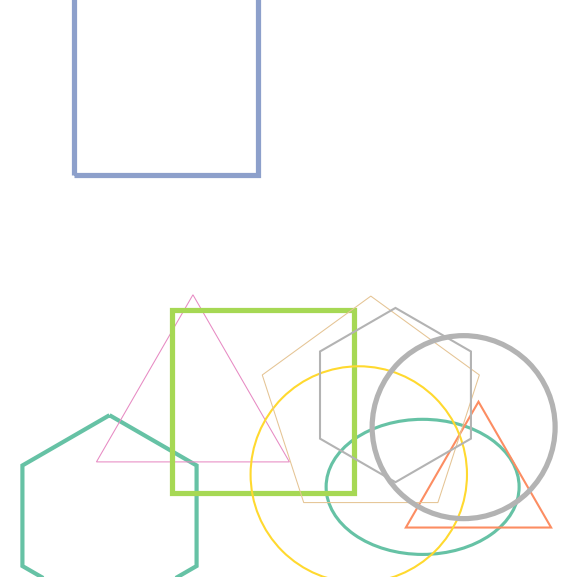[{"shape": "oval", "thickness": 1.5, "radius": 0.84, "center": [0.732, 0.156]}, {"shape": "hexagon", "thickness": 2, "radius": 0.87, "center": [0.19, 0.106]}, {"shape": "triangle", "thickness": 1, "radius": 0.73, "center": [0.829, 0.158]}, {"shape": "square", "thickness": 2.5, "radius": 0.8, "center": [0.288, 0.855]}, {"shape": "triangle", "thickness": 0.5, "radius": 0.96, "center": [0.334, 0.296]}, {"shape": "square", "thickness": 2.5, "radius": 0.79, "center": [0.456, 0.304]}, {"shape": "circle", "thickness": 1, "radius": 0.94, "center": [0.621, 0.178]}, {"shape": "pentagon", "thickness": 0.5, "radius": 0.99, "center": [0.642, 0.289]}, {"shape": "circle", "thickness": 2.5, "radius": 0.79, "center": [0.803, 0.259]}, {"shape": "hexagon", "thickness": 1, "radius": 0.75, "center": [0.685, 0.315]}]